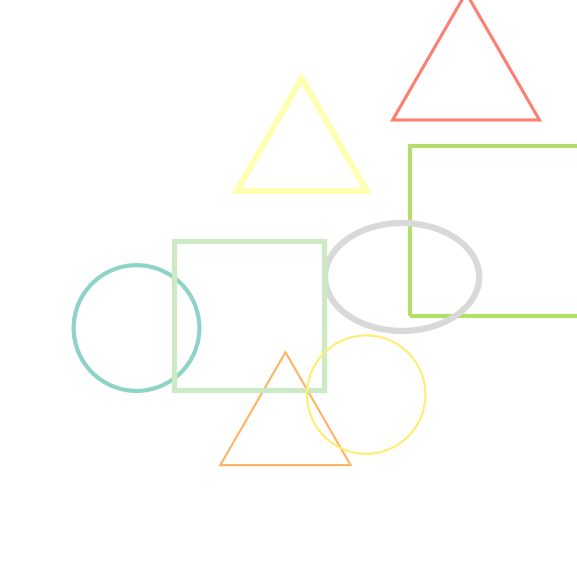[{"shape": "circle", "thickness": 2, "radius": 0.54, "center": [0.236, 0.431]}, {"shape": "triangle", "thickness": 3, "radius": 0.65, "center": [0.523, 0.734]}, {"shape": "triangle", "thickness": 1.5, "radius": 0.73, "center": [0.807, 0.865]}, {"shape": "triangle", "thickness": 1, "radius": 0.65, "center": [0.494, 0.259]}, {"shape": "square", "thickness": 2, "radius": 0.74, "center": [0.858, 0.599]}, {"shape": "oval", "thickness": 3, "radius": 0.67, "center": [0.696, 0.52]}, {"shape": "square", "thickness": 2.5, "radius": 0.65, "center": [0.431, 0.453]}, {"shape": "circle", "thickness": 1, "radius": 0.51, "center": [0.634, 0.316]}]